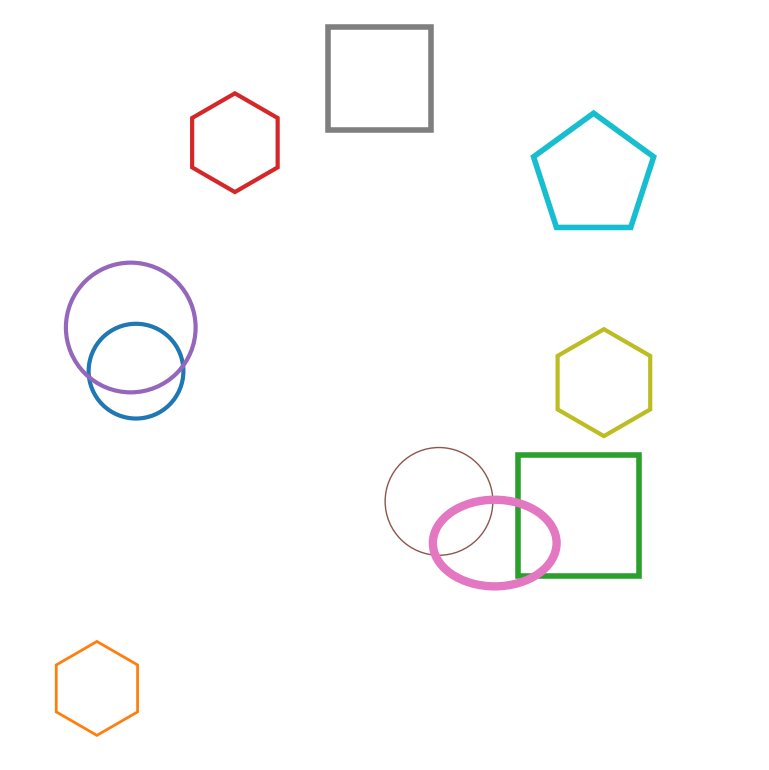[{"shape": "circle", "thickness": 1.5, "radius": 0.31, "center": [0.177, 0.518]}, {"shape": "hexagon", "thickness": 1, "radius": 0.3, "center": [0.126, 0.106]}, {"shape": "square", "thickness": 2, "radius": 0.39, "center": [0.751, 0.331]}, {"shape": "hexagon", "thickness": 1.5, "radius": 0.32, "center": [0.305, 0.815]}, {"shape": "circle", "thickness": 1.5, "radius": 0.42, "center": [0.17, 0.575]}, {"shape": "circle", "thickness": 0.5, "radius": 0.35, "center": [0.57, 0.349]}, {"shape": "oval", "thickness": 3, "radius": 0.4, "center": [0.643, 0.295]}, {"shape": "square", "thickness": 2, "radius": 0.33, "center": [0.493, 0.898]}, {"shape": "hexagon", "thickness": 1.5, "radius": 0.35, "center": [0.784, 0.503]}, {"shape": "pentagon", "thickness": 2, "radius": 0.41, "center": [0.771, 0.771]}]